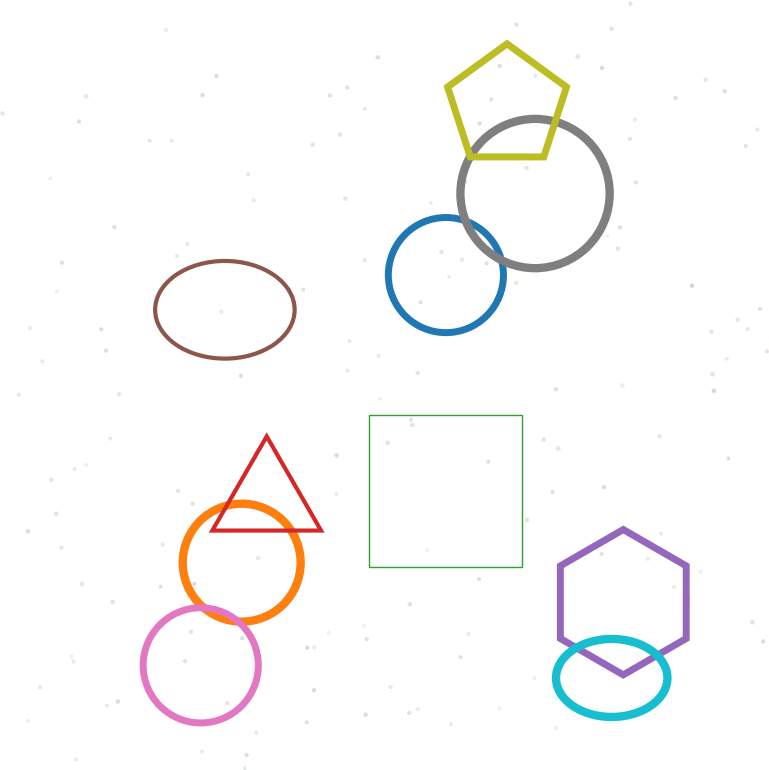[{"shape": "circle", "thickness": 2.5, "radius": 0.37, "center": [0.579, 0.643]}, {"shape": "circle", "thickness": 3, "radius": 0.38, "center": [0.314, 0.269]}, {"shape": "square", "thickness": 0.5, "radius": 0.49, "center": [0.579, 0.362]}, {"shape": "triangle", "thickness": 1.5, "radius": 0.41, "center": [0.346, 0.352]}, {"shape": "hexagon", "thickness": 2.5, "radius": 0.47, "center": [0.809, 0.218]}, {"shape": "oval", "thickness": 1.5, "radius": 0.45, "center": [0.292, 0.598]}, {"shape": "circle", "thickness": 2.5, "radius": 0.37, "center": [0.261, 0.136]}, {"shape": "circle", "thickness": 3, "radius": 0.48, "center": [0.695, 0.749]}, {"shape": "pentagon", "thickness": 2.5, "radius": 0.41, "center": [0.658, 0.862]}, {"shape": "oval", "thickness": 3, "radius": 0.36, "center": [0.794, 0.12]}]